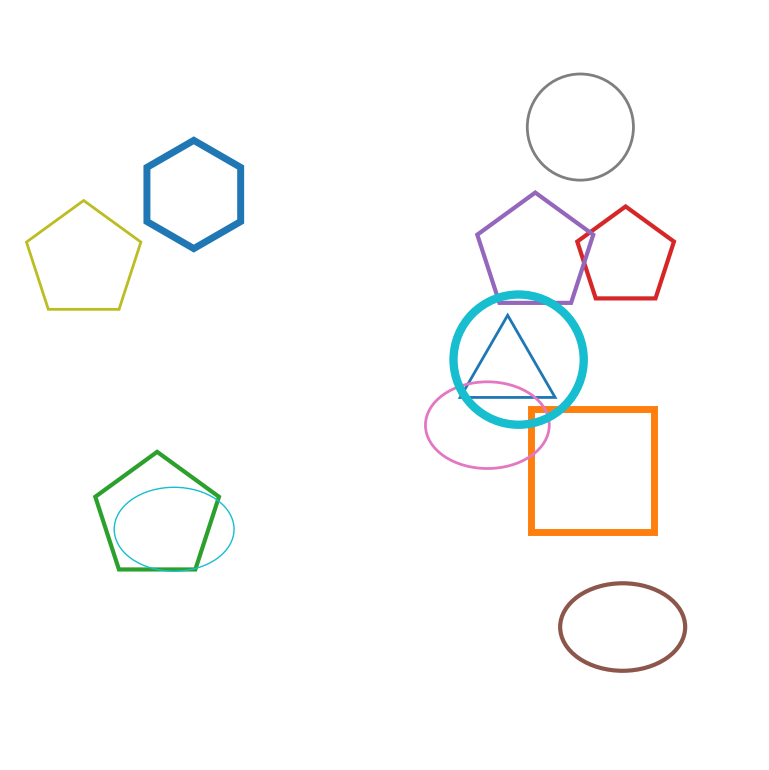[{"shape": "triangle", "thickness": 1, "radius": 0.36, "center": [0.659, 0.519]}, {"shape": "hexagon", "thickness": 2.5, "radius": 0.35, "center": [0.252, 0.747]}, {"shape": "square", "thickness": 2.5, "radius": 0.4, "center": [0.77, 0.389]}, {"shape": "pentagon", "thickness": 1.5, "radius": 0.42, "center": [0.204, 0.329]}, {"shape": "pentagon", "thickness": 1.5, "radius": 0.33, "center": [0.812, 0.666]}, {"shape": "pentagon", "thickness": 1.5, "radius": 0.4, "center": [0.695, 0.671]}, {"shape": "oval", "thickness": 1.5, "radius": 0.41, "center": [0.809, 0.186]}, {"shape": "oval", "thickness": 1, "radius": 0.4, "center": [0.633, 0.448]}, {"shape": "circle", "thickness": 1, "radius": 0.34, "center": [0.754, 0.835]}, {"shape": "pentagon", "thickness": 1, "radius": 0.39, "center": [0.109, 0.661]}, {"shape": "oval", "thickness": 0.5, "radius": 0.39, "center": [0.226, 0.313]}, {"shape": "circle", "thickness": 3, "radius": 0.42, "center": [0.674, 0.533]}]